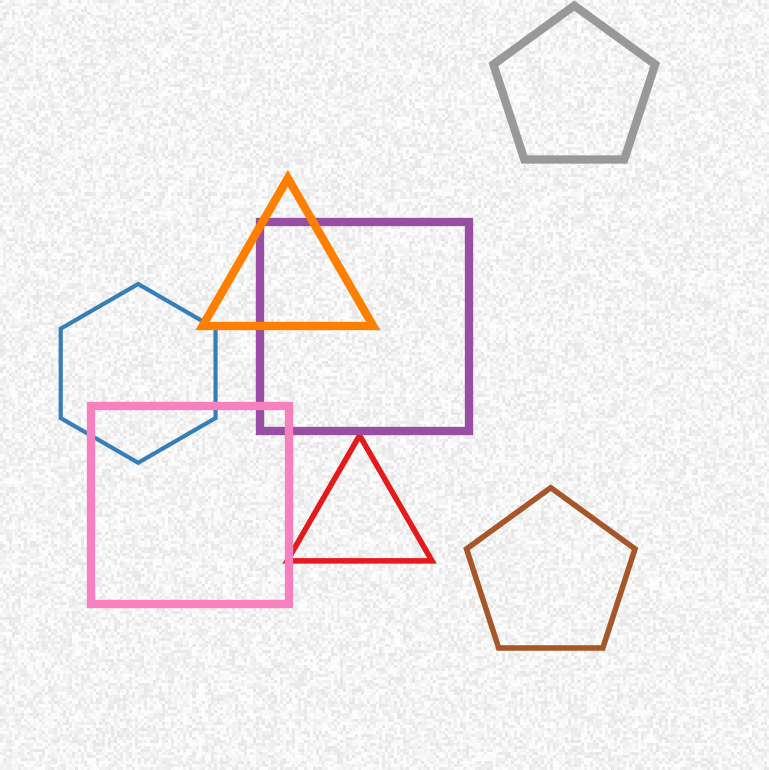[{"shape": "triangle", "thickness": 2, "radius": 0.54, "center": [0.467, 0.326]}, {"shape": "hexagon", "thickness": 1.5, "radius": 0.58, "center": [0.179, 0.515]}, {"shape": "square", "thickness": 3, "radius": 0.68, "center": [0.473, 0.576]}, {"shape": "triangle", "thickness": 3, "radius": 0.64, "center": [0.374, 0.641]}, {"shape": "pentagon", "thickness": 2, "radius": 0.58, "center": [0.715, 0.252]}, {"shape": "square", "thickness": 3, "radius": 0.64, "center": [0.247, 0.344]}, {"shape": "pentagon", "thickness": 3, "radius": 0.55, "center": [0.746, 0.882]}]